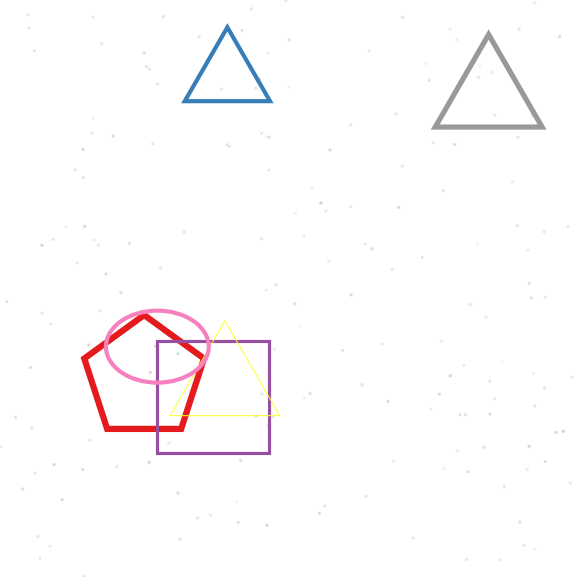[{"shape": "pentagon", "thickness": 3, "radius": 0.54, "center": [0.25, 0.345]}, {"shape": "triangle", "thickness": 2, "radius": 0.43, "center": [0.394, 0.867]}, {"shape": "square", "thickness": 1.5, "radius": 0.48, "center": [0.369, 0.311]}, {"shape": "triangle", "thickness": 0.5, "radius": 0.55, "center": [0.389, 0.334]}, {"shape": "oval", "thickness": 2, "radius": 0.45, "center": [0.272, 0.399]}, {"shape": "triangle", "thickness": 2.5, "radius": 0.53, "center": [0.846, 0.833]}]